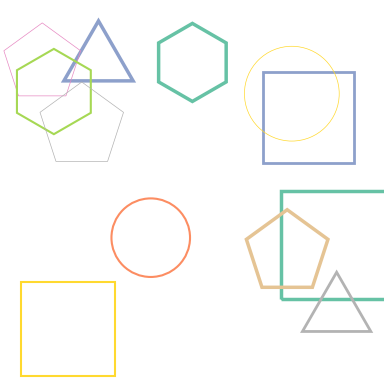[{"shape": "square", "thickness": 2.5, "radius": 0.7, "center": [0.87, 0.364]}, {"shape": "hexagon", "thickness": 2.5, "radius": 0.51, "center": [0.5, 0.838]}, {"shape": "circle", "thickness": 1.5, "radius": 0.51, "center": [0.392, 0.383]}, {"shape": "triangle", "thickness": 2.5, "radius": 0.52, "center": [0.256, 0.842]}, {"shape": "square", "thickness": 2, "radius": 0.59, "center": [0.801, 0.696]}, {"shape": "pentagon", "thickness": 0.5, "radius": 0.52, "center": [0.11, 0.836]}, {"shape": "hexagon", "thickness": 1.5, "radius": 0.55, "center": [0.14, 0.762]}, {"shape": "square", "thickness": 1.5, "radius": 0.61, "center": [0.177, 0.146]}, {"shape": "circle", "thickness": 0.5, "radius": 0.62, "center": [0.758, 0.757]}, {"shape": "pentagon", "thickness": 2.5, "radius": 0.56, "center": [0.746, 0.344]}, {"shape": "pentagon", "thickness": 0.5, "radius": 0.57, "center": [0.212, 0.673]}, {"shape": "triangle", "thickness": 2, "radius": 0.51, "center": [0.874, 0.19]}]